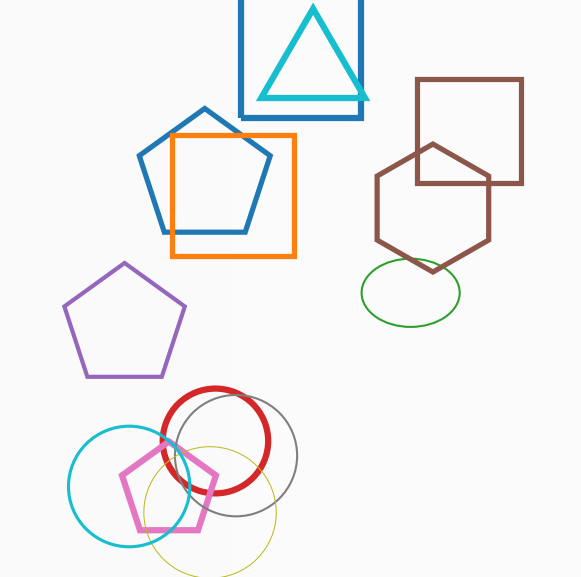[{"shape": "pentagon", "thickness": 2.5, "radius": 0.59, "center": [0.352, 0.693]}, {"shape": "square", "thickness": 3, "radius": 0.52, "center": [0.518, 0.899]}, {"shape": "square", "thickness": 2.5, "radius": 0.52, "center": [0.401, 0.661]}, {"shape": "oval", "thickness": 1, "radius": 0.42, "center": [0.706, 0.492]}, {"shape": "circle", "thickness": 3, "radius": 0.45, "center": [0.371, 0.236]}, {"shape": "pentagon", "thickness": 2, "radius": 0.54, "center": [0.214, 0.435]}, {"shape": "square", "thickness": 2.5, "radius": 0.45, "center": [0.808, 0.772]}, {"shape": "hexagon", "thickness": 2.5, "radius": 0.55, "center": [0.745, 0.639]}, {"shape": "pentagon", "thickness": 3, "radius": 0.42, "center": [0.291, 0.15]}, {"shape": "circle", "thickness": 1, "radius": 0.53, "center": [0.406, 0.21]}, {"shape": "circle", "thickness": 0.5, "radius": 0.57, "center": [0.361, 0.112]}, {"shape": "circle", "thickness": 1.5, "radius": 0.52, "center": [0.222, 0.157]}, {"shape": "triangle", "thickness": 3, "radius": 0.52, "center": [0.539, 0.881]}]